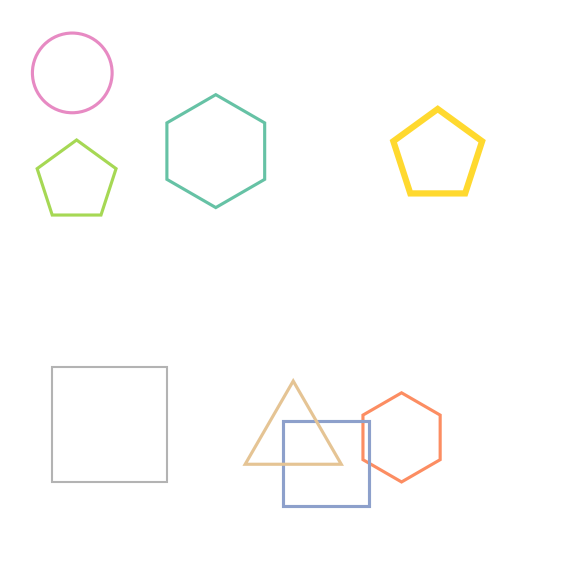[{"shape": "hexagon", "thickness": 1.5, "radius": 0.49, "center": [0.374, 0.737]}, {"shape": "hexagon", "thickness": 1.5, "radius": 0.39, "center": [0.695, 0.242]}, {"shape": "square", "thickness": 1.5, "radius": 0.37, "center": [0.565, 0.197]}, {"shape": "circle", "thickness": 1.5, "radius": 0.35, "center": [0.125, 0.873]}, {"shape": "pentagon", "thickness": 1.5, "radius": 0.36, "center": [0.133, 0.685]}, {"shape": "pentagon", "thickness": 3, "radius": 0.4, "center": [0.758, 0.73]}, {"shape": "triangle", "thickness": 1.5, "radius": 0.48, "center": [0.508, 0.243]}, {"shape": "square", "thickness": 1, "radius": 0.5, "center": [0.189, 0.264]}]